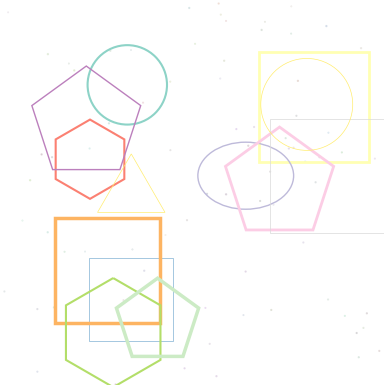[{"shape": "circle", "thickness": 1.5, "radius": 0.52, "center": [0.331, 0.78]}, {"shape": "square", "thickness": 2, "radius": 0.71, "center": [0.816, 0.722]}, {"shape": "oval", "thickness": 1, "radius": 0.62, "center": [0.638, 0.544]}, {"shape": "hexagon", "thickness": 1.5, "radius": 0.51, "center": [0.234, 0.586]}, {"shape": "square", "thickness": 0.5, "radius": 0.54, "center": [0.34, 0.222]}, {"shape": "square", "thickness": 2.5, "radius": 0.68, "center": [0.28, 0.298]}, {"shape": "hexagon", "thickness": 1.5, "radius": 0.71, "center": [0.294, 0.136]}, {"shape": "pentagon", "thickness": 2, "radius": 0.74, "center": [0.726, 0.522]}, {"shape": "square", "thickness": 0.5, "radius": 0.74, "center": [0.849, 0.543]}, {"shape": "pentagon", "thickness": 1, "radius": 0.74, "center": [0.224, 0.68]}, {"shape": "pentagon", "thickness": 2.5, "radius": 0.56, "center": [0.409, 0.165]}, {"shape": "triangle", "thickness": 0.5, "radius": 0.51, "center": [0.341, 0.499]}, {"shape": "circle", "thickness": 0.5, "radius": 0.6, "center": [0.797, 0.729]}]